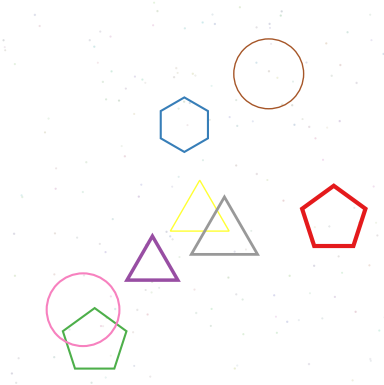[{"shape": "pentagon", "thickness": 3, "radius": 0.43, "center": [0.867, 0.431]}, {"shape": "hexagon", "thickness": 1.5, "radius": 0.35, "center": [0.479, 0.676]}, {"shape": "pentagon", "thickness": 1.5, "radius": 0.43, "center": [0.246, 0.113]}, {"shape": "triangle", "thickness": 2.5, "radius": 0.38, "center": [0.396, 0.311]}, {"shape": "triangle", "thickness": 1, "radius": 0.44, "center": [0.519, 0.444]}, {"shape": "circle", "thickness": 1, "radius": 0.45, "center": [0.698, 0.808]}, {"shape": "circle", "thickness": 1.5, "radius": 0.47, "center": [0.216, 0.196]}, {"shape": "triangle", "thickness": 2, "radius": 0.5, "center": [0.583, 0.389]}]